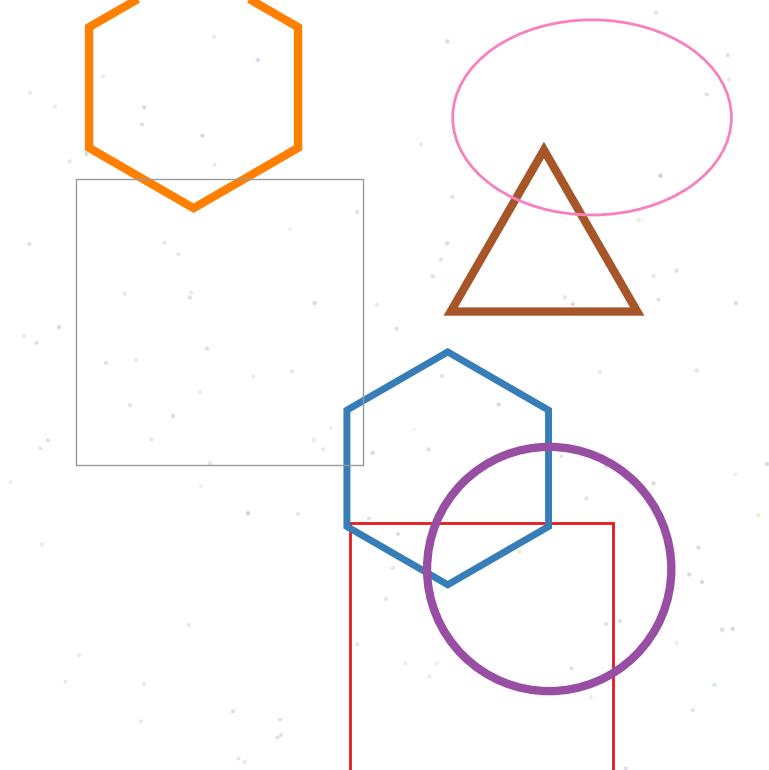[{"shape": "square", "thickness": 1, "radius": 0.85, "center": [0.626, 0.15]}, {"shape": "hexagon", "thickness": 2.5, "radius": 0.76, "center": [0.581, 0.392]}, {"shape": "circle", "thickness": 3, "radius": 0.79, "center": [0.713, 0.261]}, {"shape": "hexagon", "thickness": 3, "radius": 0.78, "center": [0.251, 0.886]}, {"shape": "triangle", "thickness": 3, "radius": 0.7, "center": [0.706, 0.665]}, {"shape": "oval", "thickness": 1, "radius": 0.9, "center": [0.769, 0.848]}, {"shape": "square", "thickness": 0.5, "radius": 0.93, "center": [0.285, 0.582]}]